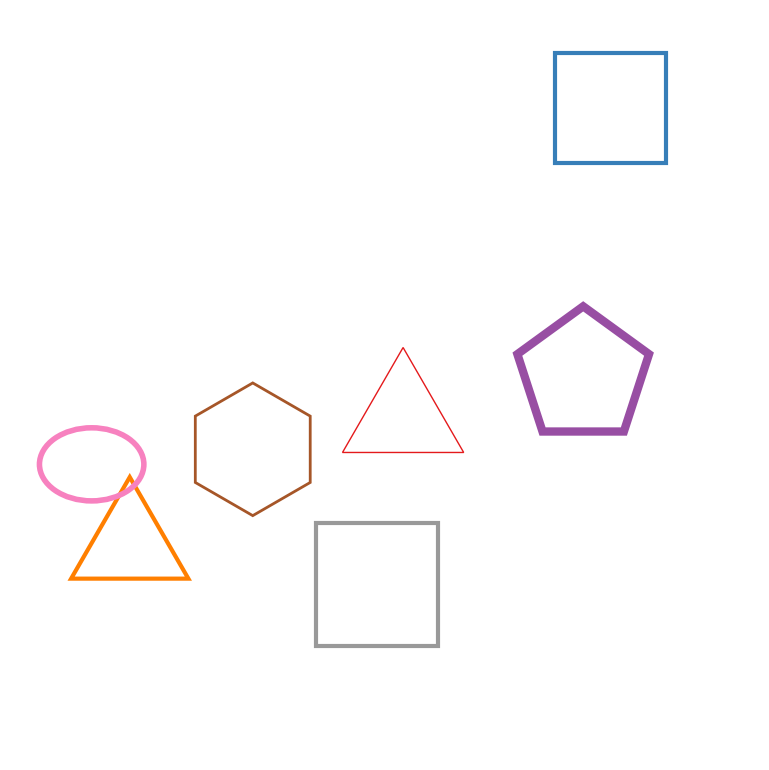[{"shape": "triangle", "thickness": 0.5, "radius": 0.45, "center": [0.523, 0.458]}, {"shape": "square", "thickness": 1.5, "radius": 0.36, "center": [0.793, 0.86]}, {"shape": "pentagon", "thickness": 3, "radius": 0.45, "center": [0.757, 0.512]}, {"shape": "triangle", "thickness": 1.5, "radius": 0.44, "center": [0.169, 0.292]}, {"shape": "hexagon", "thickness": 1, "radius": 0.43, "center": [0.328, 0.417]}, {"shape": "oval", "thickness": 2, "radius": 0.34, "center": [0.119, 0.397]}, {"shape": "square", "thickness": 1.5, "radius": 0.4, "center": [0.49, 0.24]}]